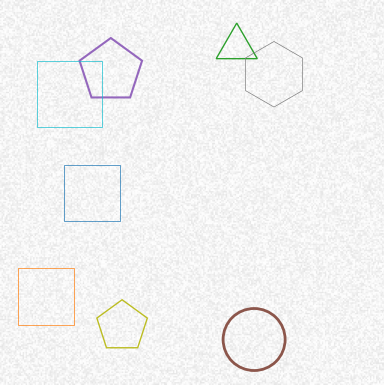[{"shape": "square", "thickness": 0.5, "radius": 0.36, "center": [0.238, 0.5]}, {"shape": "square", "thickness": 0.5, "radius": 0.37, "center": [0.119, 0.23]}, {"shape": "triangle", "thickness": 1, "radius": 0.31, "center": [0.615, 0.878]}, {"shape": "pentagon", "thickness": 1.5, "radius": 0.43, "center": [0.288, 0.816]}, {"shape": "circle", "thickness": 2, "radius": 0.4, "center": [0.66, 0.118]}, {"shape": "hexagon", "thickness": 0.5, "radius": 0.43, "center": [0.712, 0.807]}, {"shape": "pentagon", "thickness": 1, "radius": 0.34, "center": [0.317, 0.152]}, {"shape": "square", "thickness": 0.5, "radius": 0.43, "center": [0.181, 0.756]}]